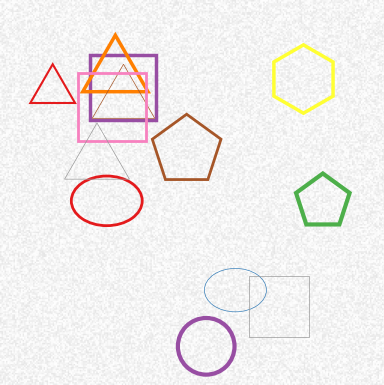[{"shape": "oval", "thickness": 2, "radius": 0.46, "center": [0.277, 0.478]}, {"shape": "triangle", "thickness": 1.5, "radius": 0.34, "center": [0.137, 0.766]}, {"shape": "oval", "thickness": 0.5, "radius": 0.4, "center": [0.611, 0.246]}, {"shape": "pentagon", "thickness": 3, "radius": 0.37, "center": [0.839, 0.476]}, {"shape": "square", "thickness": 2.5, "radius": 0.43, "center": [0.319, 0.773]}, {"shape": "circle", "thickness": 3, "radius": 0.37, "center": [0.536, 0.1]}, {"shape": "triangle", "thickness": 2.5, "radius": 0.49, "center": [0.3, 0.811]}, {"shape": "hexagon", "thickness": 2.5, "radius": 0.44, "center": [0.788, 0.795]}, {"shape": "triangle", "thickness": 0.5, "radius": 0.47, "center": [0.321, 0.74]}, {"shape": "pentagon", "thickness": 2, "radius": 0.47, "center": [0.485, 0.609]}, {"shape": "square", "thickness": 2, "radius": 0.44, "center": [0.291, 0.721]}, {"shape": "square", "thickness": 0.5, "radius": 0.4, "center": [0.725, 0.203]}, {"shape": "triangle", "thickness": 0.5, "radius": 0.49, "center": [0.252, 0.583]}]